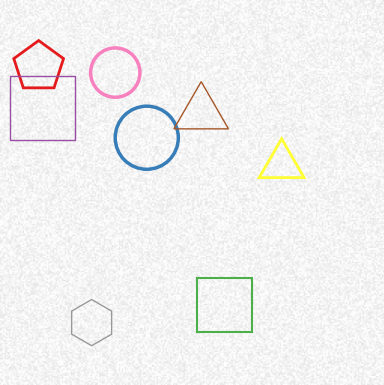[{"shape": "pentagon", "thickness": 2, "radius": 0.34, "center": [0.1, 0.827]}, {"shape": "circle", "thickness": 2.5, "radius": 0.41, "center": [0.381, 0.642]}, {"shape": "square", "thickness": 1.5, "radius": 0.35, "center": [0.583, 0.207]}, {"shape": "square", "thickness": 1, "radius": 0.42, "center": [0.111, 0.72]}, {"shape": "triangle", "thickness": 2, "radius": 0.34, "center": [0.732, 0.572]}, {"shape": "triangle", "thickness": 1, "radius": 0.41, "center": [0.523, 0.706]}, {"shape": "circle", "thickness": 2.5, "radius": 0.32, "center": [0.299, 0.811]}, {"shape": "hexagon", "thickness": 1, "radius": 0.3, "center": [0.238, 0.162]}]